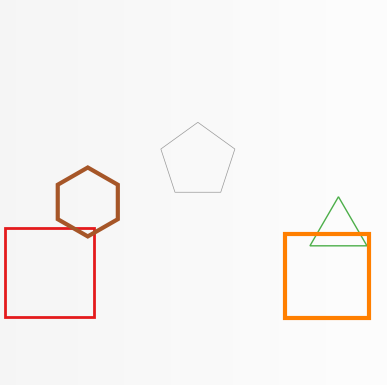[{"shape": "square", "thickness": 2, "radius": 0.58, "center": [0.128, 0.293]}, {"shape": "triangle", "thickness": 1, "radius": 0.42, "center": [0.873, 0.404]}, {"shape": "square", "thickness": 3, "radius": 0.54, "center": [0.844, 0.283]}, {"shape": "hexagon", "thickness": 3, "radius": 0.45, "center": [0.227, 0.475]}, {"shape": "pentagon", "thickness": 0.5, "radius": 0.5, "center": [0.511, 0.582]}]